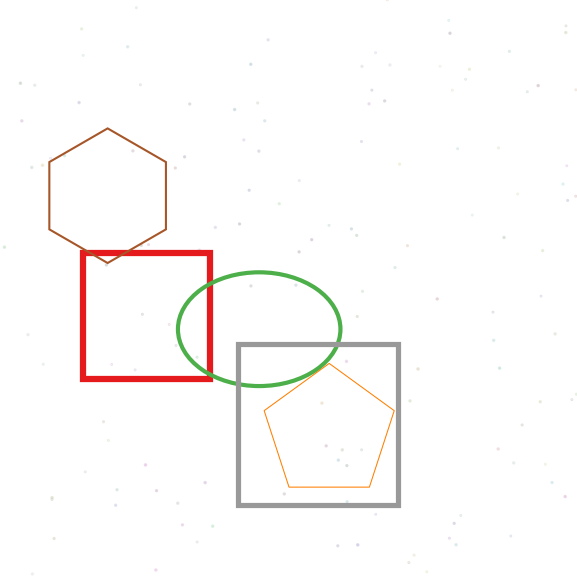[{"shape": "square", "thickness": 3, "radius": 0.55, "center": [0.253, 0.452]}, {"shape": "oval", "thickness": 2, "radius": 0.7, "center": [0.449, 0.429]}, {"shape": "pentagon", "thickness": 0.5, "radius": 0.59, "center": [0.57, 0.251]}, {"shape": "hexagon", "thickness": 1, "radius": 0.58, "center": [0.186, 0.66]}, {"shape": "square", "thickness": 2.5, "radius": 0.7, "center": [0.55, 0.264]}]